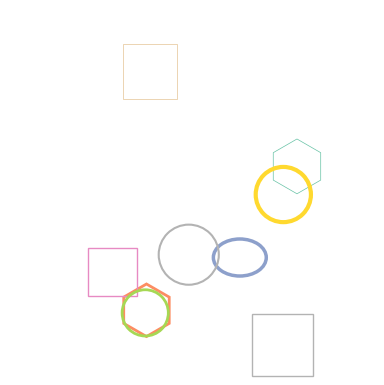[{"shape": "hexagon", "thickness": 0.5, "radius": 0.36, "center": [0.771, 0.568]}, {"shape": "hexagon", "thickness": 2, "radius": 0.34, "center": [0.38, 0.194]}, {"shape": "oval", "thickness": 2.5, "radius": 0.34, "center": [0.623, 0.331]}, {"shape": "square", "thickness": 1, "radius": 0.31, "center": [0.292, 0.293]}, {"shape": "circle", "thickness": 2, "radius": 0.3, "center": [0.377, 0.187]}, {"shape": "circle", "thickness": 3, "radius": 0.36, "center": [0.736, 0.495]}, {"shape": "square", "thickness": 0.5, "radius": 0.35, "center": [0.389, 0.815]}, {"shape": "circle", "thickness": 1.5, "radius": 0.39, "center": [0.49, 0.338]}, {"shape": "square", "thickness": 1, "radius": 0.4, "center": [0.734, 0.104]}]